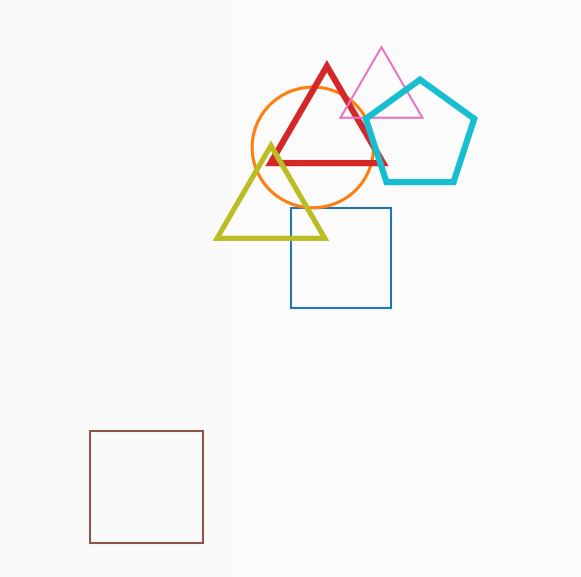[{"shape": "square", "thickness": 1, "radius": 0.43, "center": [0.587, 0.552]}, {"shape": "circle", "thickness": 1.5, "radius": 0.52, "center": [0.538, 0.744]}, {"shape": "triangle", "thickness": 3, "radius": 0.56, "center": [0.562, 0.773]}, {"shape": "square", "thickness": 1, "radius": 0.48, "center": [0.252, 0.156]}, {"shape": "triangle", "thickness": 1, "radius": 0.41, "center": [0.656, 0.836]}, {"shape": "triangle", "thickness": 2.5, "radius": 0.54, "center": [0.466, 0.64]}, {"shape": "pentagon", "thickness": 3, "radius": 0.49, "center": [0.723, 0.763]}]